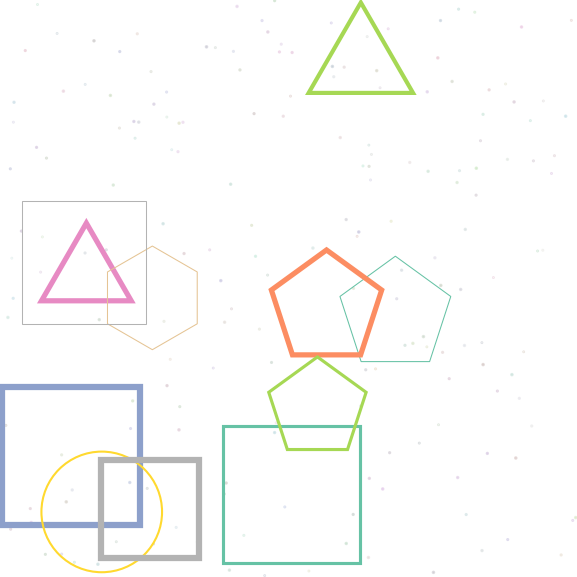[{"shape": "square", "thickness": 1.5, "radius": 0.59, "center": [0.504, 0.142]}, {"shape": "pentagon", "thickness": 0.5, "radius": 0.5, "center": [0.685, 0.455]}, {"shape": "pentagon", "thickness": 2.5, "radius": 0.5, "center": [0.565, 0.466]}, {"shape": "square", "thickness": 3, "radius": 0.59, "center": [0.123, 0.21]}, {"shape": "triangle", "thickness": 2.5, "radius": 0.45, "center": [0.15, 0.523]}, {"shape": "pentagon", "thickness": 1.5, "radius": 0.44, "center": [0.55, 0.292]}, {"shape": "triangle", "thickness": 2, "radius": 0.52, "center": [0.625, 0.89]}, {"shape": "circle", "thickness": 1, "radius": 0.52, "center": [0.176, 0.113]}, {"shape": "hexagon", "thickness": 0.5, "radius": 0.45, "center": [0.264, 0.483]}, {"shape": "square", "thickness": 3, "radius": 0.43, "center": [0.26, 0.117]}, {"shape": "square", "thickness": 0.5, "radius": 0.53, "center": [0.145, 0.545]}]